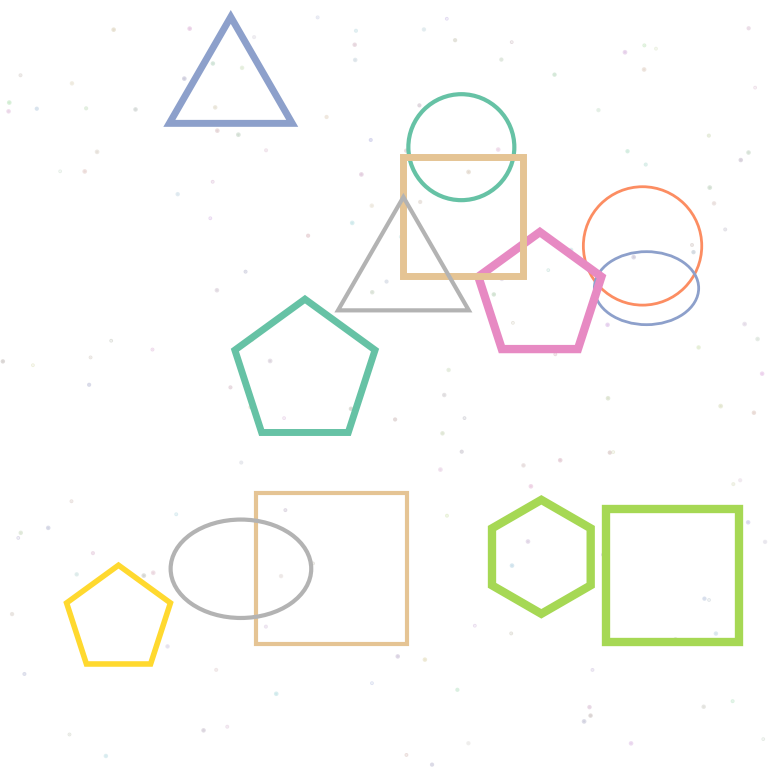[{"shape": "pentagon", "thickness": 2.5, "radius": 0.48, "center": [0.396, 0.516]}, {"shape": "circle", "thickness": 1.5, "radius": 0.34, "center": [0.599, 0.809]}, {"shape": "circle", "thickness": 1, "radius": 0.38, "center": [0.834, 0.681]}, {"shape": "triangle", "thickness": 2.5, "radius": 0.46, "center": [0.3, 0.886]}, {"shape": "oval", "thickness": 1, "radius": 0.34, "center": [0.84, 0.626]}, {"shape": "pentagon", "thickness": 3, "radius": 0.42, "center": [0.701, 0.615]}, {"shape": "square", "thickness": 3, "radius": 0.43, "center": [0.873, 0.253]}, {"shape": "hexagon", "thickness": 3, "radius": 0.37, "center": [0.703, 0.277]}, {"shape": "pentagon", "thickness": 2, "radius": 0.35, "center": [0.154, 0.195]}, {"shape": "square", "thickness": 1.5, "radius": 0.49, "center": [0.43, 0.262]}, {"shape": "square", "thickness": 2.5, "radius": 0.39, "center": [0.602, 0.719]}, {"shape": "oval", "thickness": 1.5, "radius": 0.46, "center": [0.313, 0.261]}, {"shape": "triangle", "thickness": 1.5, "radius": 0.49, "center": [0.524, 0.646]}]